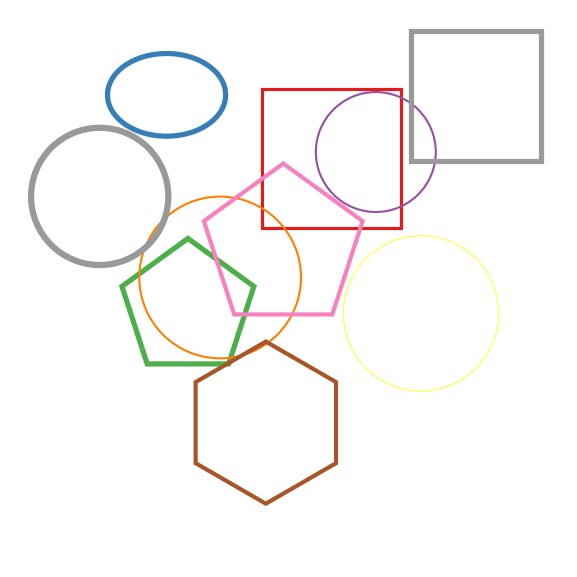[{"shape": "square", "thickness": 1.5, "radius": 0.6, "center": [0.573, 0.725]}, {"shape": "oval", "thickness": 2.5, "radius": 0.51, "center": [0.288, 0.835]}, {"shape": "pentagon", "thickness": 2.5, "radius": 0.6, "center": [0.325, 0.466]}, {"shape": "circle", "thickness": 1, "radius": 0.52, "center": [0.651, 0.736]}, {"shape": "circle", "thickness": 1, "radius": 0.7, "center": [0.381, 0.519]}, {"shape": "circle", "thickness": 0.5, "radius": 0.67, "center": [0.729, 0.456]}, {"shape": "hexagon", "thickness": 2, "radius": 0.7, "center": [0.46, 0.267]}, {"shape": "pentagon", "thickness": 2, "radius": 0.72, "center": [0.49, 0.572]}, {"shape": "circle", "thickness": 3, "radius": 0.59, "center": [0.173, 0.659]}, {"shape": "square", "thickness": 2.5, "radius": 0.56, "center": [0.824, 0.833]}]